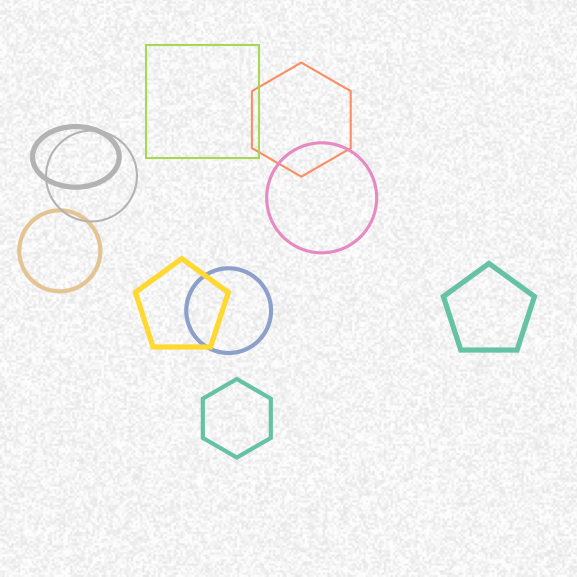[{"shape": "hexagon", "thickness": 2, "radius": 0.34, "center": [0.41, 0.275]}, {"shape": "pentagon", "thickness": 2.5, "radius": 0.41, "center": [0.847, 0.46]}, {"shape": "hexagon", "thickness": 1, "radius": 0.49, "center": [0.522, 0.792]}, {"shape": "circle", "thickness": 2, "radius": 0.37, "center": [0.396, 0.461]}, {"shape": "circle", "thickness": 1.5, "radius": 0.48, "center": [0.557, 0.657]}, {"shape": "square", "thickness": 1, "radius": 0.49, "center": [0.351, 0.824]}, {"shape": "pentagon", "thickness": 2.5, "radius": 0.42, "center": [0.315, 0.467]}, {"shape": "circle", "thickness": 2, "radius": 0.35, "center": [0.104, 0.565]}, {"shape": "oval", "thickness": 2.5, "radius": 0.38, "center": [0.131, 0.727]}, {"shape": "circle", "thickness": 1, "radius": 0.39, "center": [0.158, 0.694]}]